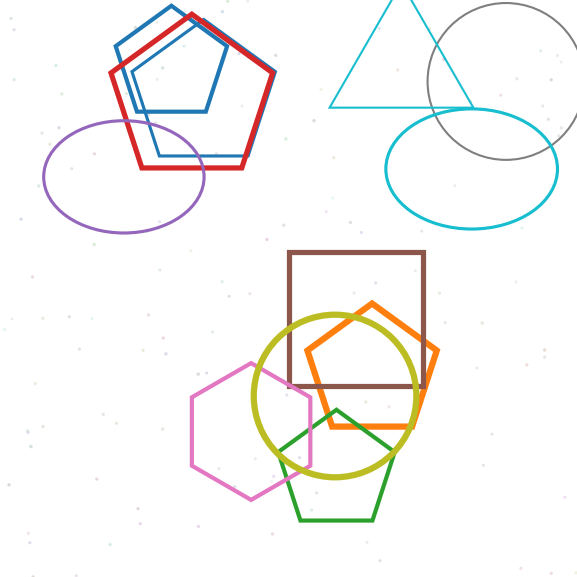[{"shape": "pentagon", "thickness": 2, "radius": 0.51, "center": [0.297, 0.888]}, {"shape": "pentagon", "thickness": 1.5, "radius": 0.65, "center": [0.353, 0.835]}, {"shape": "pentagon", "thickness": 3, "radius": 0.59, "center": [0.644, 0.356]}, {"shape": "pentagon", "thickness": 2, "radius": 0.53, "center": [0.583, 0.184]}, {"shape": "pentagon", "thickness": 2.5, "radius": 0.74, "center": [0.332, 0.827]}, {"shape": "oval", "thickness": 1.5, "radius": 0.69, "center": [0.215, 0.693]}, {"shape": "square", "thickness": 2.5, "radius": 0.58, "center": [0.616, 0.447]}, {"shape": "hexagon", "thickness": 2, "radius": 0.59, "center": [0.435, 0.252]}, {"shape": "circle", "thickness": 1, "radius": 0.68, "center": [0.876, 0.858]}, {"shape": "circle", "thickness": 3, "radius": 0.7, "center": [0.58, 0.313]}, {"shape": "triangle", "thickness": 1, "radius": 0.72, "center": [0.695, 0.885]}, {"shape": "oval", "thickness": 1.5, "radius": 0.74, "center": [0.817, 0.707]}]